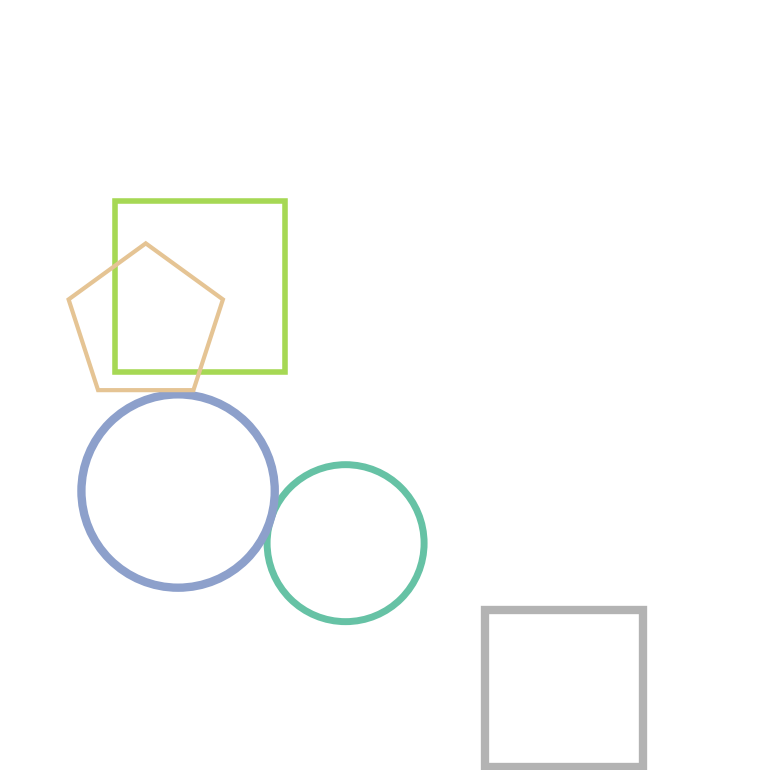[{"shape": "circle", "thickness": 2.5, "radius": 0.51, "center": [0.449, 0.295]}, {"shape": "circle", "thickness": 3, "radius": 0.63, "center": [0.231, 0.362]}, {"shape": "square", "thickness": 2, "radius": 0.55, "center": [0.26, 0.628]}, {"shape": "pentagon", "thickness": 1.5, "radius": 0.53, "center": [0.189, 0.579]}, {"shape": "square", "thickness": 3, "radius": 0.51, "center": [0.732, 0.106]}]